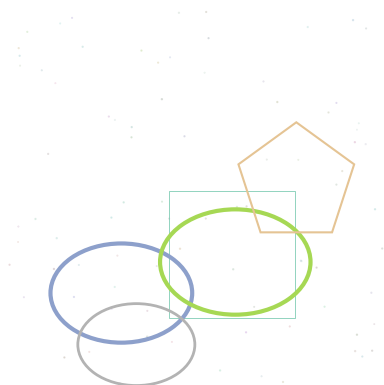[{"shape": "square", "thickness": 0.5, "radius": 0.82, "center": [0.602, 0.339]}, {"shape": "oval", "thickness": 3, "radius": 0.92, "center": [0.315, 0.239]}, {"shape": "oval", "thickness": 3, "radius": 0.98, "center": [0.611, 0.319]}, {"shape": "pentagon", "thickness": 1.5, "radius": 0.79, "center": [0.77, 0.524]}, {"shape": "oval", "thickness": 2, "radius": 0.76, "center": [0.354, 0.105]}]